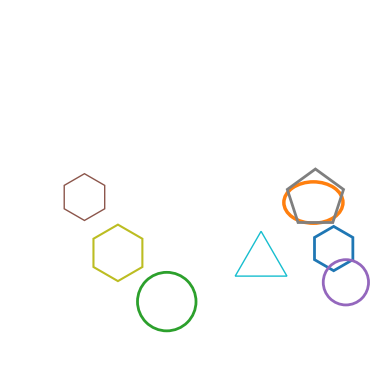[{"shape": "hexagon", "thickness": 2, "radius": 0.29, "center": [0.867, 0.354]}, {"shape": "oval", "thickness": 2.5, "radius": 0.38, "center": [0.814, 0.474]}, {"shape": "circle", "thickness": 2, "radius": 0.38, "center": [0.433, 0.217]}, {"shape": "circle", "thickness": 2, "radius": 0.29, "center": [0.898, 0.267]}, {"shape": "hexagon", "thickness": 1, "radius": 0.3, "center": [0.219, 0.488]}, {"shape": "pentagon", "thickness": 2, "radius": 0.38, "center": [0.819, 0.484]}, {"shape": "hexagon", "thickness": 1.5, "radius": 0.37, "center": [0.306, 0.343]}, {"shape": "triangle", "thickness": 1, "radius": 0.39, "center": [0.678, 0.322]}]